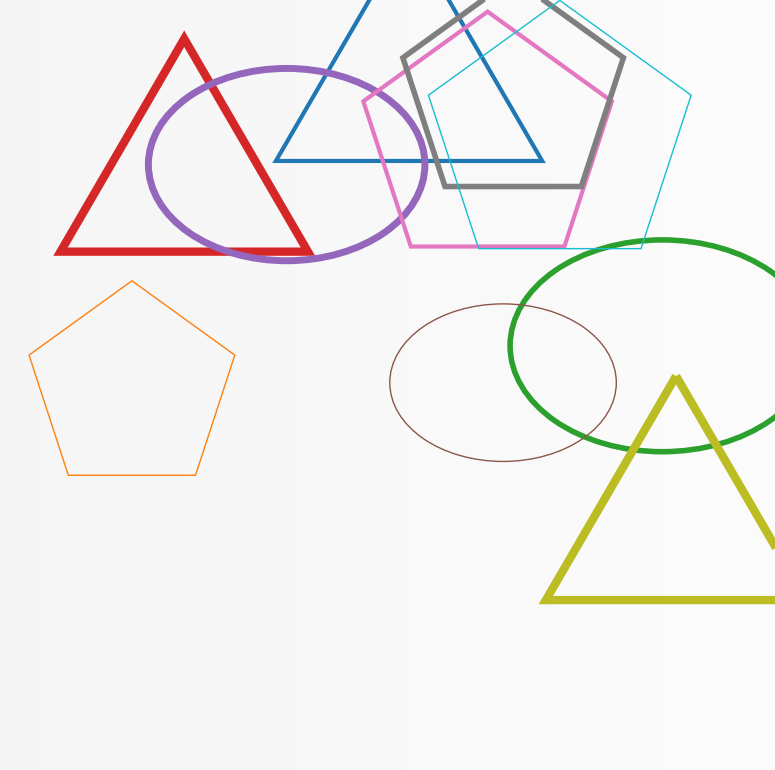[{"shape": "triangle", "thickness": 1.5, "radius": 0.99, "center": [0.528, 0.89]}, {"shape": "pentagon", "thickness": 0.5, "radius": 0.7, "center": [0.17, 0.496]}, {"shape": "oval", "thickness": 2, "radius": 0.98, "center": [0.855, 0.551]}, {"shape": "triangle", "thickness": 3, "radius": 0.92, "center": [0.238, 0.765]}, {"shape": "oval", "thickness": 2.5, "radius": 0.89, "center": [0.37, 0.786]}, {"shape": "oval", "thickness": 0.5, "radius": 0.73, "center": [0.649, 0.503]}, {"shape": "pentagon", "thickness": 1.5, "radius": 0.84, "center": [0.629, 0.816]}, {"shape": "pentagon", "thickness": 2, "radius": 0.75, "center": [0.662, 0.879]}, {"shape": "triangle", "thickness": 3, "radius": 0.97, "center": [0.872, 0.318]}, {"shape": "pentagon", "thickness": 0.5, "radius": 0.89, "center": [0.722, 0.821]}]